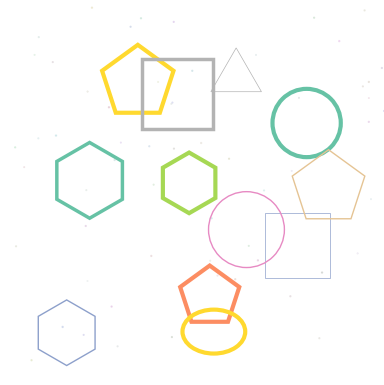[{"shape": "hexagon", "thickness": 2.5, "radius": 0.49, "center": [0.233, 0.532]}, {"shape": "circle", "thickness": 3, "radius": 0.44, "center": [0.796, 0.681]}, {"shape": "pentagon", "thickness": 3, "radius": 0.4, "center": [0.545, 0.23]}, {"shape": "square", "thickness": 0.5, "radius": 0.42, "center": [0.773, 0.363]}, {"shape": "hexagon", "thickness": 1, "radius": 0.43, "center": [0.173, 0.136]}, {"shape": "circle", "thickness": 1, "radius": 0.49, "center": [0.64, 0.404]}, {"shape": "hexagon", "thickness": 3, "radius": 0.39, "center": [0.491, 0.525]}, {"shape": "pentagon", "thickness": 3, "radius": 0.49, "center": [0.358, 0.786]}, {"shape": "oval", "thickness": 3, "radius": 0.41, "center": [0.555, 0.139]}, {"shape": "pentagon", "thickness": 1, "radius": 0.5, "center": [0.853, 0.512]}, {"shape": "triangle", "thickness": 0.5, "radius": 0.38, "center": [0.613, 0.8]}, {"shape": "square", "thickness": 2.5, "radius": 0.46, "center": [0.461, 0.756]}]